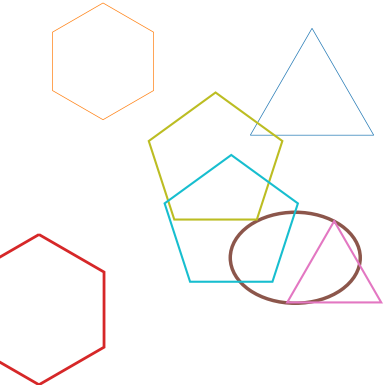[{"shape": "triangle", "thickness": 0.5, "radius": 0.93, "center": [0.81, 0.741]}, {"shape": "hexagon", "thickness": 0.5, "radius": 0.76, "center": [0.268, 0.841]}, {"shape": "hexagon", "thickness": 2, "radius": 0.98, "center": [0.101, 0.196]}, {"shape": "oval", "thickness": 2.5, "radius": 0.84, "center": [0.767, 0.331]}, {"shape": "triangle", "thickness": 1.5, "radius": 0.7, "center": [0.868, 0.285]}, {"shape": "pentagon", "thickness": 1.5, "radius": 0.91, "center": [0.56, 0.577]}, {"shape": "pentagon", "thickness": 1.5, "radius": 0.91, "center": [0.601, 0.415]}]